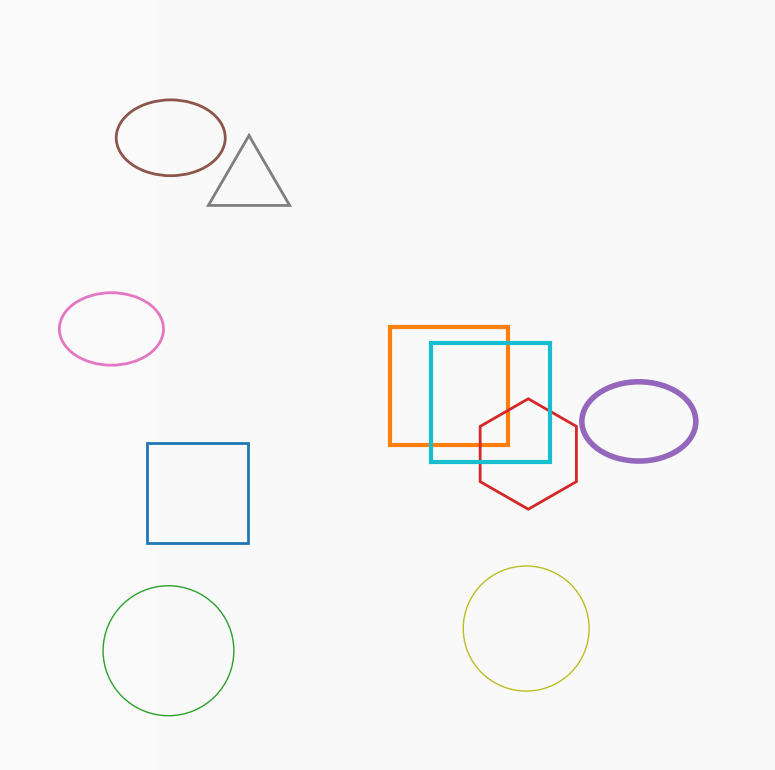[{"shape": "square", "thickness": 1, "radius": 0.32, "center": [0.255, 0.359]}, {"shape": "square", "thickness": 1.5, "radius": 0.38, "center": [0.579, 0.499]}, {"shape": "circle", "thickness": 0.5, "radius": 0.42, "center": [0.217, 0.155]}, {"shape": "hexagon", "thickness": 1, "radius": 0.36, "center": [0.682, 0.41]}, {"shape": "oval", "thickness": 2, "radius": 0.37, "center": [0.824, 0.453]}, {"shape": "oval", "thickness": 1, "radius": 0.35, "center": [0.22, 0.821]}, {"shape": "oval", "thickness": 1, "radius": 0.34, "center": [0.144, 0.573]}, {"shape": "triangle", "thickness": 1, "radius": 0.3, "center": [0.321, 0.763]}, {"shape": "circle", "thickness": 0.5, "radius": 0.41, "center": [0.679, 0.184]}, {"shape": "square", "thickness": 1.5, "radius": 0.38, "center": [0.633, 0.477]}]